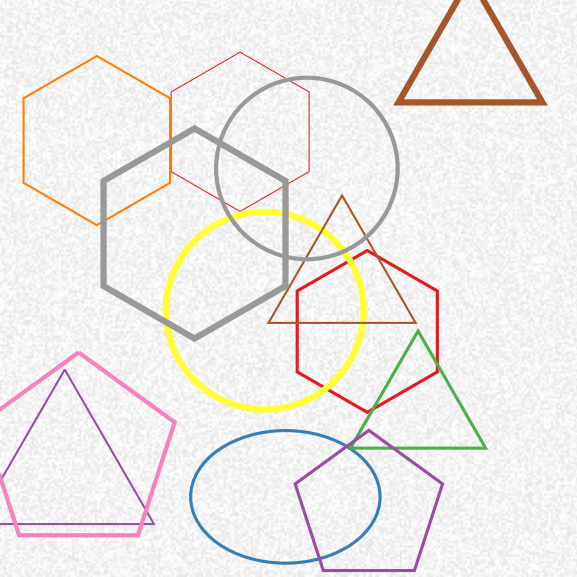[{"shape": "hexagon", "thickness": 0.5, "radius": 0.69, "center": [0.416, 0.771]}, {"shape": "hexagon", "thickness": 1.5, "radius": 0.7, "center": [0.636, 0.425]}, {"shape": "oval", "thickness": 1.5, "radius": 0.82, "center": [0.494, 0.139]}, {"shape": "triangle", "thickness": 1.5, "radius": 0.68, "center": [0.724, 0.291]}, {"shape": "triangle", "thickness": 1, "radius": 0.89, "center": [0.112, 0.181]}, {"shape": "pentagon", "thickness": 1.5, "radius": 0.67, "center": [0.639, 0.12]}, {"shape": "hexagon", "thickness": 1, "radius": 0.73, "center": [0.168, 0.756]}, {"shape": "circle", "thickness": 3, "radius": 0.86, "center": [0.458, 0.461]}, {"shape": "triangle", "thickness": 1, "radius": 0.74, "center": [0.592, 0.514]}, {"shape": "triangle", "thickness": 3, "radius": 0.72, "center": [0.815, 0.894]}, {"shape": "pentagon", "thickness": 2, "radius": 0.87, "center": [0.136, 0.214]}, {"shape": "circle", "thickness": 2, "radius": 0.79, "center": [0.531, 0.707]}, {"shape": "hexagon", "thickness": 3, "radius": 0.91, "center": [0.337, 0.595]}]